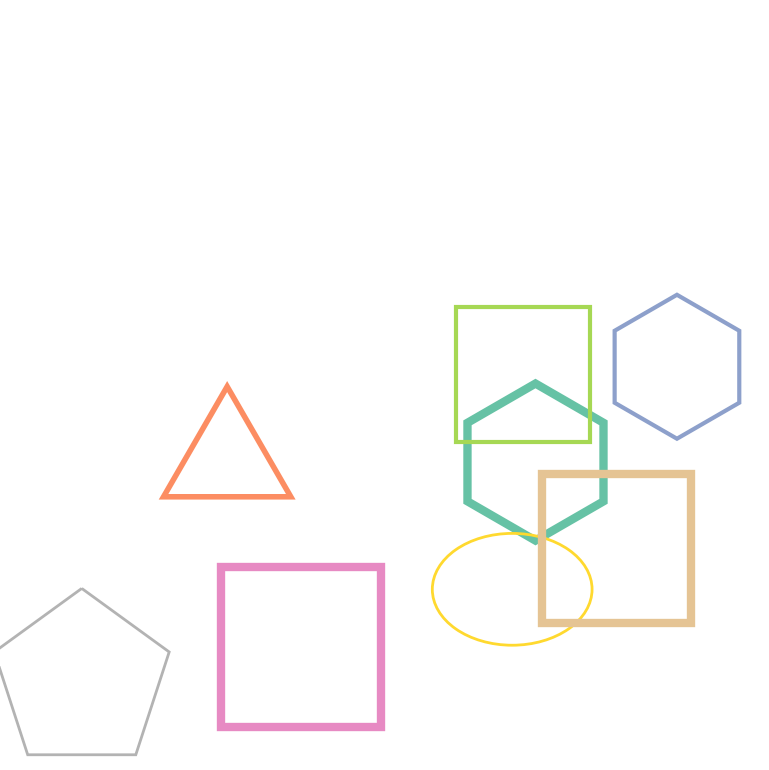[{"shape": "hexagon", "thickness": 3, "radius": 0.51, "center": [0.695, 0.4]}, {"shape": "triangle", "thickness": 2, "radius": 0.48, "center": [0.295, 0.403]}, {"shape": "hexagon", "thickness": 1.5, "radius": 0.47, "center": [0.879, 0.524]}, {"shape": "square", "thickness": 3, "radius": 0.52, "center": [0.39, 0.16]}, {"shape": "square", "thickness": 1.5, "radius": 0.44, "center": [0.679, 0.513]}, {"shape": "oval", "thickness": 1, "radius": 0.52, "center": [0.665, 0.235]}, {"shape": "square", "thickness": 3, "radius": 0.48, "center": [0.801, 0.287]}, {"shape": "pentagon", "thickness": 1, "radius": 0.6, "center": [0.106, 0.116]}]